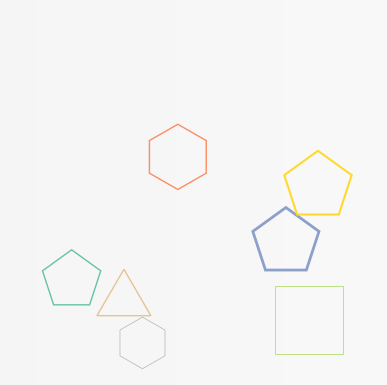[{"shape": "pentagon", "thickness": 1, "radius": 0.39, "center": [0.185, 0.272]}, {"shape": "hexagon", "thickness": 1, "radius": 0.42, "center": [0.459, 0.593]}, {"shape": "pentagon", "thickness": 2, "radius": 0.45, "center": [0.738, 0.371]}, {"shape": "square", "thickness": 0.5, "radius": 0.44, "center": [0.798, 0.169]}, {"shape": "pentagon", "thickness": 1.5, "radius": 0.46, "center": [0.821, 0.517]}, {"shape": "triangle", "thickness": 1, "radius": 0.4, "center": [0.32, 0.22]}, {"shape": "hexagon", "thickness": 0.5, "radius": 0.34, "center": [0.368, 0.109]}]